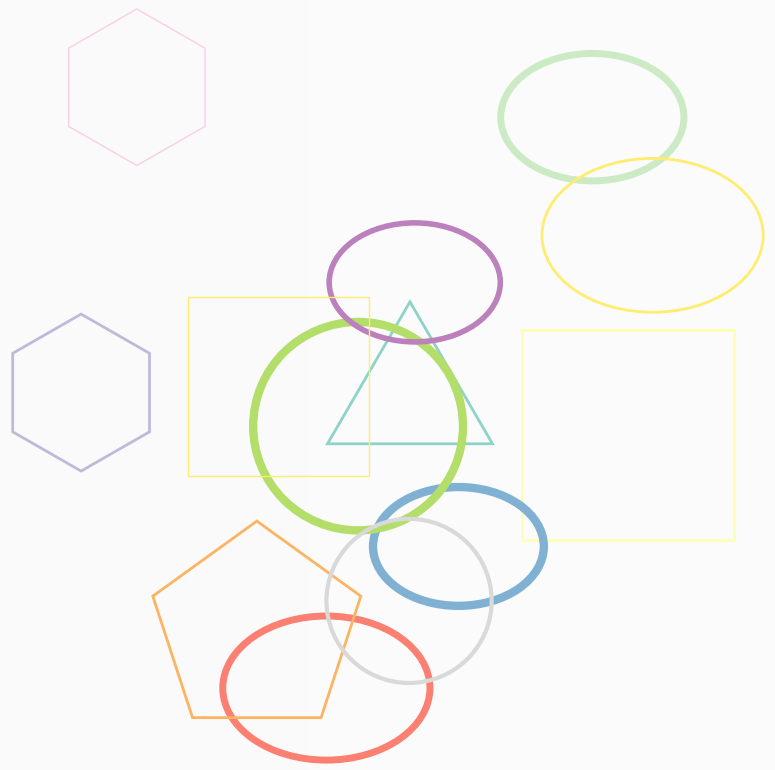[{"shape": "triangle", "thickness": 1, "radius": 0.61, "center": [0.529, 0.485]}, {"shape": "square", "thickness": 1, "radius": 0.68, "center": [0.811, 0.435]}, {"shape": "hexagon", "thickness": 1, "radius": 0.51, "center": [0.105, 0.49]}, {"shape": "oval", "thickness": 2.5, "radius": 0.67, "center": [0.421, 0.106]}, {"shape": "oval", "thickness": 3, "radius": 0.55, "center": [0.592, 0.29]}, {"shape": "pentagon", "thickness": 1, "radius": 0.71, "center": [0.331, 0.182]}, {"shape": "circle", "thickness": 3, "radius": 0.68, "center": [0.462, 0.447]}, {"shape": "hexagon", "thickness": 0.5, "radius": 0.51, "center": [0.177, 0.887]}, {"shape": "circle", "thickness": 1.5, "radius": 0.53, "center": [0.528, 0.22]}, {"shape": "oval", "thickness": 2, "radius": 0.55, "center": [0.535, 0.633]}, {"shape": "oval", "thickness": 2.5, "radius": 0.59, "center": [0.764, 0.848]}, {"shape": "square", "thickness": 0.5, "radius": 0.58, "center": [0.359, 0.498]}, {"shape": "oval", "thickness": 1, "radius": 0.71, "center": [0.842, 0.694]}]